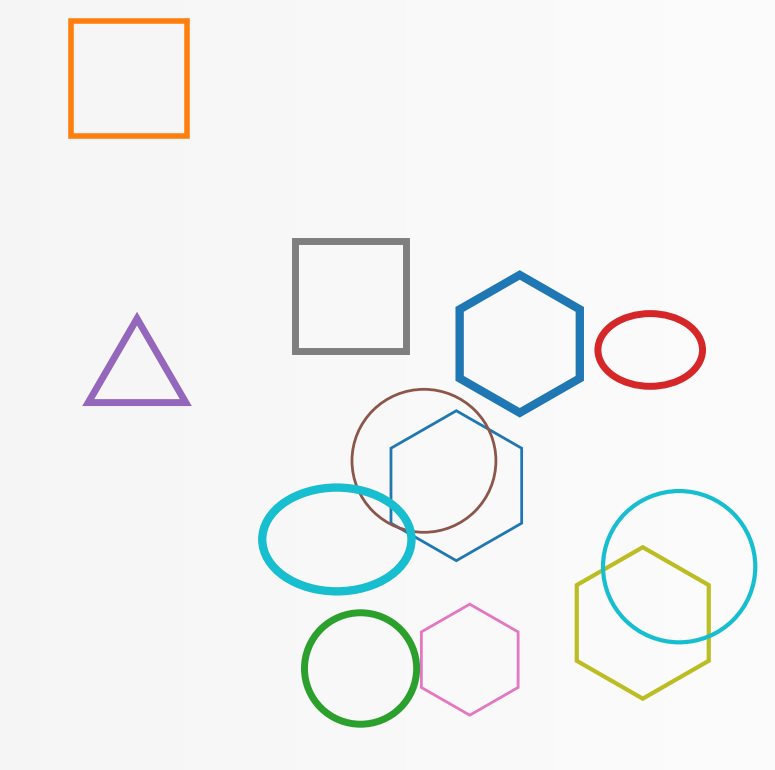[{"shape": "hexagon", "thickness": 3, "radius": 0.45, "center": [0.671, 0.553]}, {"shape": "hexagon", "thickness": 1, "radius": 0.49, "center": [0.589, 0.369]}, {"shape": "square", "thickness": 2, "radius": 0.37, "center": [0.167, 0.898]}, {"shape": "circle", "thickness": 2.5, "radius": 0.36, "center": [0.465, 0.132]}, {"shape": "oval", "thickness": 2.5, "radius": 0.34, "center": [0.839, 0.546]}, {"shape": "triangle", "thickness": 2.5, "radius": 0.36, "center": [0.177, 0.514]}, {"shape": "circle", "thickness": 1, "radius": 0.46, "center": [0.547, 0.402]}, {"shape": "hexagon", "thickness": 1, "radius": 0.36, "center": [0.606, 0.143]}, {"shape": "square", "thickness": 2.5, "radius": 0.36, "center": [0.453, 0.616]}, {"shape": "hexagon", "thickness": 1.5, "radius": 0.49, "center": [0.829, 0.191]}, {"shape": "oval", "thickness": 3, "radius": 0.48, "center": [0.435, 0.299]}, {"shape": "circle", "thickness": 1.5, "radius": 0.49, "center": [0.876, 0.264]}]